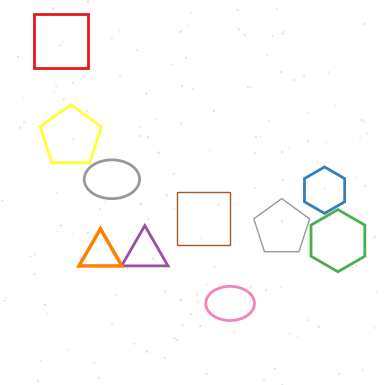[{"shape": "square", "thickness": 2, "radius": 0.34, "center": [0.158, 0.893]}, {"shape": "hexagon", "thickness": 2, "radius": 0.3, "center": [0.843, 0.506]}, {"shape": "hexagon", "thickness": 2, "radius": 0.4, "center": [0.878, 0.375]}, {"shape": "triangle", "thickness": 2, "radius": 0.35, "center": [0.376, 0.344]}, {"shape": "triangle", "thickness": 2.5, "radius": 0.32, "center": [0.261, 0.341]}, {"shape": "pentagon", "thickness": 2, "radius": 0.42, "center": [0.184, 0.645]}, {"shape": "square", "thickness": 1, "radius": 0.34, "center": [0.53, 0.433]}, {"shape": "oval", "thickness": 2, "radius": 0.32, "center": [0.598, 0.212]}, {"shape": "oval", "thickness": 2, "radius": 0.36, "center": [0.291, 0.534]}, {"shape": "pentagon", "thickness": 1, "radius": 0.38, "center": [0.732, 0.408]}]